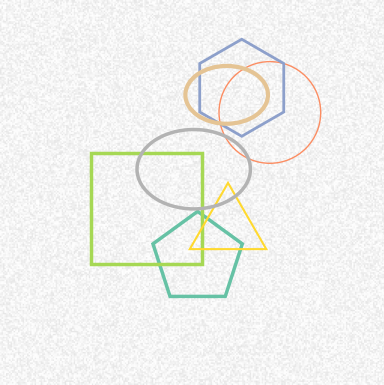[{"shape": "pentagon", "thickness": 2.5, "radius": 0.61, "center": [0.513, 0.329]}, {"shape": "circle", "thickness": 1, "radius": 0.66, "center": [0.701, 0.708]}, {"shape": "hexagon", "thickness": 2, "radius": 0.63, "center": [0.628, 0.772]}, {"shape": "square", "thickness": 2.5, "radius": 0.72, "center": [0.38, 0.458]}, {"shape": "triangle", "thickness": 1.5, "radius": 0.57, "center": [0.592, 0.41]}, {"shape": "oval", "thickness": 3, "radius": 0.54, "center": [0.589, 0.754]}, {"shape": "oval", "thickness": 2.5, "radius": 0.74, "center": [0.503, 0.56]}]